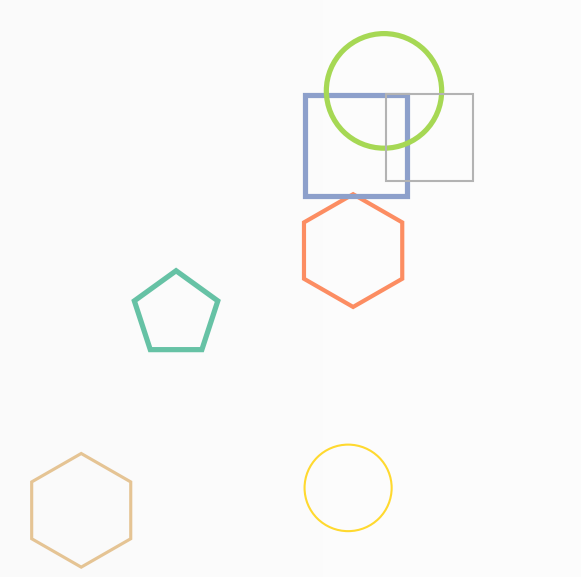[{"shape": "pentagon", "thickness": 2.5, "radius": 0.38, "center": [0.303, 0.455]}, {"shape": "hexagon", "thickness": 2, "radius": 0.49, "center": [0.608, 0.565]}, {"shape": "square", "thickness": 2.5, "radius": 0.44, "center": [0.613, 0.747]}, {"shape": "circle", "thickness": 2.5, "radius": 0.5, "center": [0.661, 0.842]}, {"shape": "circle", "thickness": 1, "radius": 0.37, "center": [0.599, 0.154]}, {"shape": "hexagon", "thickness": 1.5, "radius": 0.49, "center": [0.14, 0.115]}, {"shape": "square", "thickness": 1, "radius": 0.38, "center": [0.739, 0.761]}]